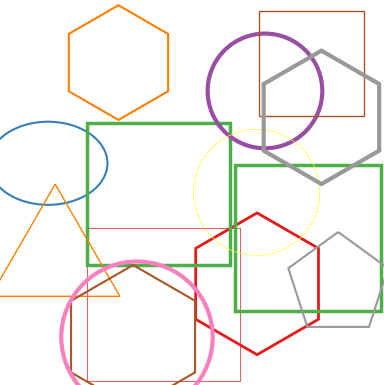[{"shape": "hexagon", "thickness": 2, "radius": 0.92, "center": [0.668, 0.263]}, {"shape": "square", "thickness": 0.5, "radius": 0.99, "center": [0.426, 0.208]}, {"shape": "oval", "thickness": 1.5, "radius": 0.77, "center": [0.125, 0.576]}, {"shape": "square", "thickness": 2.5, "radius": 0.93, "center": [0.411, 0.496]}, {"shape": "square", "thickness": 2.5, "radius": 0.95, "center": [0.799, 0.382]}, {"shape": "circle", "thickness": 3, "radius": 0.74, "center": [0.688, 0.764]}, {"shape": "triangle", "thickness": 1, "radius": 0.97, "center": [0.143, 0.327]}, {"shape": "hexagon", "thickness": 1.5, "radius": 0.74, "center": [0.308, 0.837]}, {"shape": "circle", "thickness": 0.5, "radius": 0.82, "center": [0.667, 0.5]}, {"shape": "square", "thickness": 1, "radius": 0.68, "center": [0.81, 0.835]}, {"shape": "hexagon", "thickness": 1.5, "radius": 0.93, "center": [0.346, 0.126]}, {"shape": "circle", "thickness": 3, "radius": 0.98, "center": [0.356, 0.124]}, {"shape": "pentagon", "thickness": 1.5, "radius": 0.68, "center": [0.878, 0.261]}, {"shape": "hexagon", "thickness": 3, "radius": 0.87, "center": [0.835, 0.695]}]